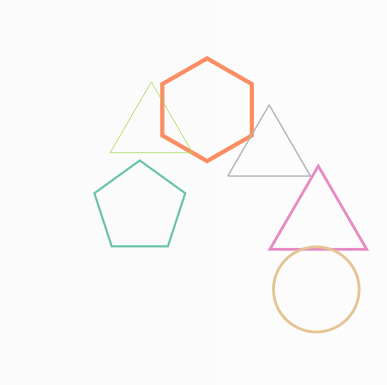[{"shape": "pentagon", "thickness": 1.5, "radius": 0.62, "center": [0.361, 0.46]}, {"shape": "hexagon", "thickness": 3, "radius": 0.67, "center": [0.534, 0.715]}, {"shape": "triangle", "thickness": 2, "radius": 0.72, "center": [0.821, 0.425]}, {"shape": "triangle", "thickness": 0.5, "radius": 0.61, "center": [0.39, 0.665]}, {"shape": "circle", "thickness": 2, "radius": 0.55, "center": [0.816, 0.248]}, {"shape": "triangle", "thickness": 1, "radius": 0.62, "center": [0.695, 0.604]}]